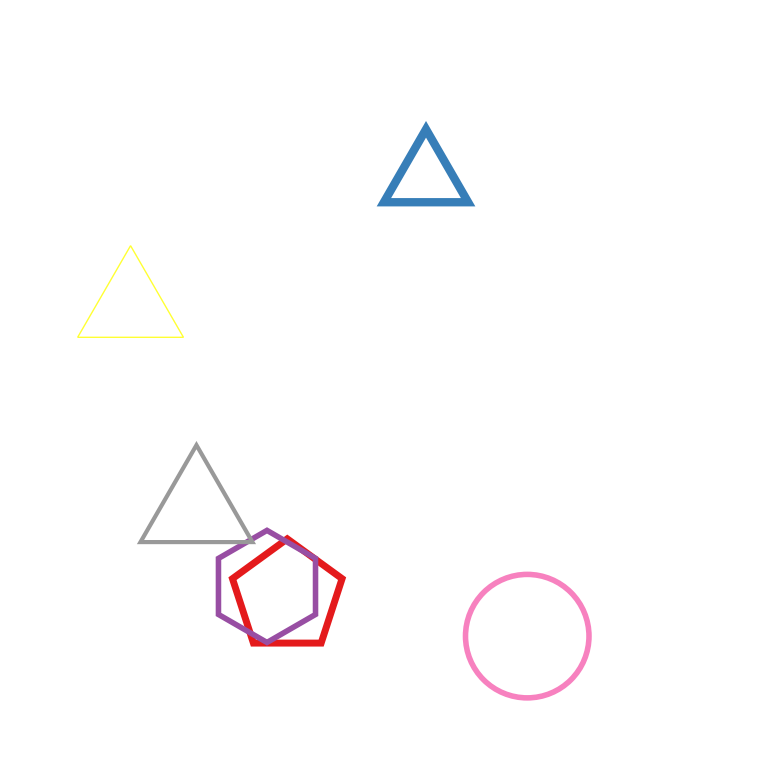[{"shape": "pentagon", "thickness": 2.5, "radius": 0.37, "center": [0.373, 0.225]}, {"shape": "triangle", "thickness": 3, "radius": 0.32, "center": [0.553, 0.769]}, {"shape": "hexagon", "thickness": 2, "radius": 0.36, "center": [0.347, 0.238]}, {"shape": "triangle", "thickness": 0.5, "radius": 0.4, "center": [0.17, 0.602]}, {"shape": "circle", "thickness": 2, "radius": 0.4, "center": [0.685, 0.174]}, {"shape": "triangle", "thickness": 1.5, "radius": 0.42, "center": [0.255, 0.338]}]